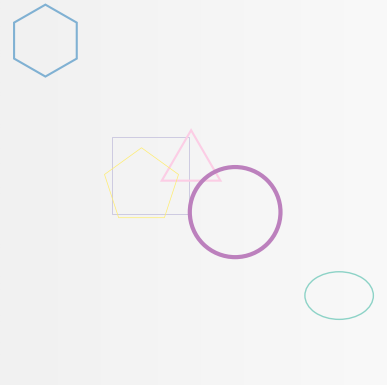[{"shape": "oval", "thickness": 1, "radius": 0.44, "center": [0.875, 0.232]}, {"shape": "square", "thickness": 0.5, "radius": 0.5, "center": [0.388, 0.544]}, {"shape": "hexagon", "thickness": 1.5, "radius": 0.47, "center": [0.117, 0.895]}, {"shape": "triangle", "thickness": 1.5, "radius": 0.44, "center": [0.493, 0.574]}, {"shape": "circle", "thickness": 3, "radius": 0.59, "center": [0.607, 0.449]}, {"shape": "pentagon", "thickness": 0.5, "radius": 0.5, "center": [0.365, 0.516]}]